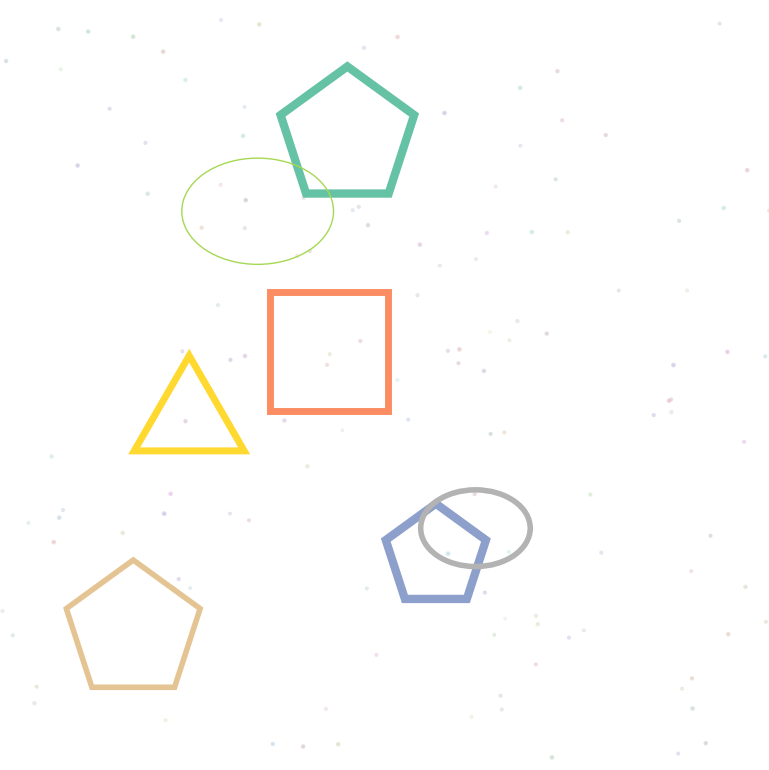[{"shape": "pentagon", "thickness": 3, "radius": 0.46, "center": [0.451, 0.822]}, {"shape": "square", "thickness": 2.5, "radius": 0.38, "center": [0.427, 0.544]}, {"shape": "pentagon", "thickness": 3, "radius": 0.34, "center": [0.566, 0.277]}, {"shape": "oval", "thickness": 0.5, "radius": 0.49, "center": [0.335, 0.726]}, {"shape": "triangle", "thickness": 2.5, "radius": 0.41, "center": [0.246, 0.456]}, {"shape": "pentagon", "thickness": 2, "radius": 0.46, "center": [0.173, 0.181]}, {"shape": "oval", "thickness": 2, "radius": 0.36, "center": [0.617, 0.314]}]